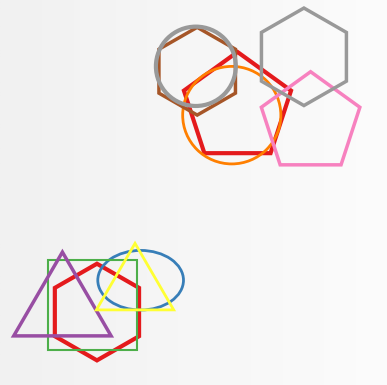[{"shape": "pentagon", "thickness": 3, "radius": 0.73, "center": [0.613, 0.72]}, {"shape": "hexagon", "thickness": 3, "radius": 0.63, "center": [0.25, 0.189]}, {"shape": "oval", "thickness": 2, "radius": 0.55, "center": [0.363, 0.272]}, {"shape": "square", "thickness": 1.5, "radius": 0.58, "center": [0.239, 0.208]}, {"shape": "triangle", "thickness": 2.5, "radius": 0.73, "center": [0.161, 0.2]}, {"shape": "circle", "thickness": 2, "radius": 0.63, "center": [0.598, 0.701]}, {"shape": "triangle", "thickness": 2, "radius": 0.58, "center": [0.348, 0.253]}, {"shape": "hexagon", "thickness": 2.5, "radius": 0.57, "center": [0.509, 0.815]}, {"shape": "pentagon", "thickness": 2.5, "radius": 0.67, "center": [0.802, 0.68]}, {"shape": "circle", "thickness": 3, "radius": 0.52, "center": [0.505, 0.828]}, {"shape": "hexagon", "thickness": 2.5, "radius": 0.63, "center": [0.784, 0.852]}]